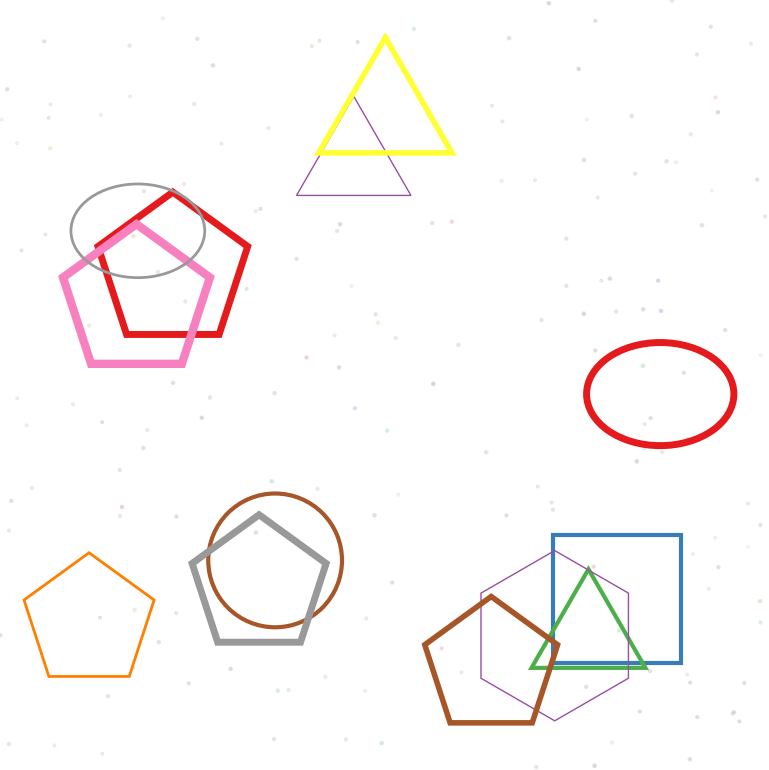[{"shape": "pentagon", "thickness": 2.5, "radius": 0.51, "center": [0.224, 0.648]}, {"shape": "oval", "thickness": 2.5, "radius": 0.48, "center": [0.857, 0.488]}, {"shape": "square", "thickness": 1.5, "radius": 0.41, "center": [0.802, 0.222]}, {"shape": "triangle", "thickness": 1.5, "radius": 0.43, "center": [0.764, 0.175]}, {"shape": "triangle", "thickness": 0.5, "radius": 0.43, "center": [0.459, 0.789]}, {"shape": "hexagon", "thickness": 0.5, "radius": 0.55, "center": [0.72, 0.174]}, {"shape": "pentagon", "thickness": 1, "radius": 0.44, "center": [0.116, 0.193]}, {"shape": "triangle", "thickness": 2, "radius": 0.5, "center": [0.5, 0.851]}, {"shape": "circle", "thickness": 1.5, "radius": 0.43, "center": [0.357, 0.272]}, {"shape": "pentagon", "thickness": 2, "radius": 0.45, "center": [0.638, 0.135]}, {"shape": "pentagon", "thickness": 3, "radius": 0.5, "center": [0.177, 0.609]}, {"shape": "oval", "thickness": 1, "radius": 0.43, "center": [0.179, 0.7]}, {"shape": "pentagon", "thickness": 2.5, "radius": 0.46, "center": [0.337, 0.24]}]